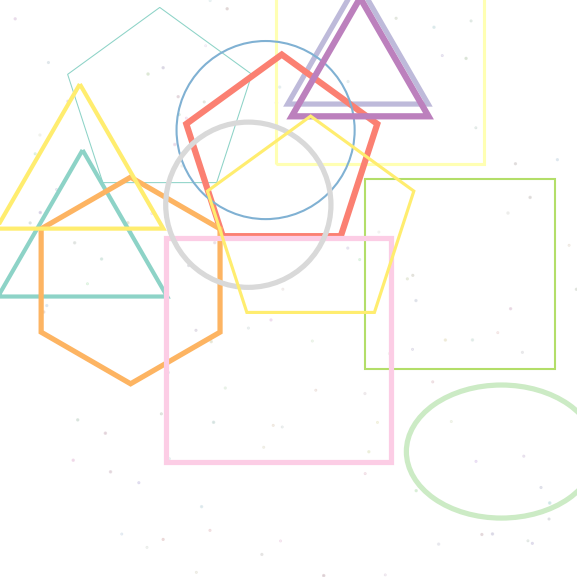[{"shape": "pentagon", "thickness": 0.5, "radius": 0.84, "center": [0.277, 0.819]}, {"shape": "triangle", "thickness": 2, "radius": 0.85, "center": [0.143, 0.57]}, {"shape": "square", "thickness": 1.5, "radius": 0.9, "center": [0.658, 0.895]}, {"shape": "triangle", "thickness": 2.5, "radius": 0.7, "center": [0.62, 0.889]}, {"shape": "pentagon", "thickness": 3, "radius": 0.87, "center": [0.488, 0.731]}, {"shape": "circle", "thickness": 1, "radius": 0.77, "center": [0.46, 0.774]}, {"shape": "hexagon", "thickness": 2.5, "radius": 0.89, "center": [0.226, 0.513]}, {"shape": "square", "thickness": 1, "radius": 0.82, "center": [0.797, 0.525]}, {"shape": "square", "thickness": 2.5, "radius": 0.97, "center": [0.482, 0.393]}, {"shape": "circle", "thickness": 2.5, "radius": 0.72, "center": [0.43, 0.645]}, {"shape": "triangle", "thickness": 3, "radius": 0.68, "center": [0.624, 0.866]}, {"shape": "oval", "thickness": 2.5, "radius": 0.82, "center": [0.868, 0.217]}, {"shape": "triangle", "thickness": 2, "radius": 0.83, "center": [0.138, 0.687]}, {"shape": "pentagon", "thickness": 1.5, "radius": 0.94, "center": [0.538, 0.61]}]